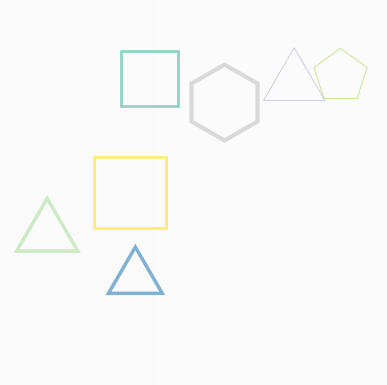[{"shape": "square", "thickness": 2, "radius": 0.36, "center": [0.386, 0.796]}, {"shape": "triangle", "thickness": 0.5, "radius": 0.46, "center": [0.759, 0.785]}, {"shape": "triangle", "thickness": 2.5, "radius": 0.4, "center": [0.349, 0.278]}, {"shape": "pentagon", "thickness": 0.5, "radius": 0.36, "center": [0.879, 0.802]}, {"shape": "hexagon", "thickness": 3, "radius": 0.49, "center": [0.579, 0.734]}, {"shape": "triangle", "thickness": 2.5, "radius": 0.46, "center": [0.122, 0.393]}, {"shape": "square", "thickness": 2, "radius": 0.46, "center": [0.336, 0.499]}]